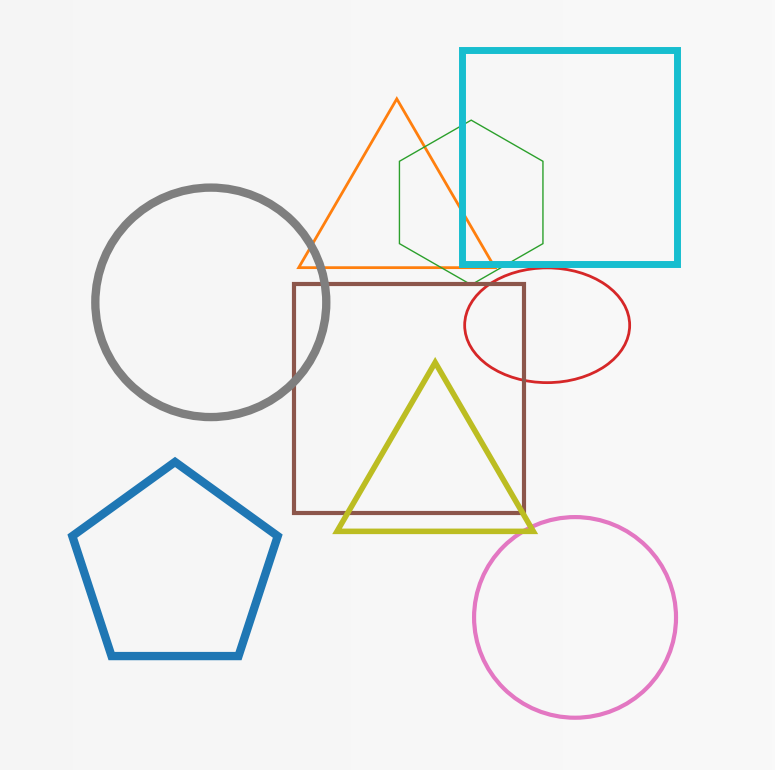[{"shape": "pentagon", "thickness": 3, "radius": 0.7, "center": [0.226, 0.261]}, {"shape": "triangle", "thickness": 1, "radius": 0.73, "center": [0.512, 0.725]}, {"shape": "hexagon", "thickness": 0.5, "radius": 0.53, "center": [0.608, 0.737]}, {"shape": "oval", "thickness": 1, "radius": 0.53, "center": [0.706, 0.578]}, {"shape": "square", "thickness": 1.5, "radius": 0.74, "center": [0.528, 0.482]}, {"shape": "circle", "thickness": 1.5, "radius": 0.65, "center": [0.742, 0.198]}, {"shape": "circle", "thickness": 3, "radius": 0.75, "center": [0.272, 0.607]}, {"shape": "triangle", "thickness": 2, "radius": 0.73, "center": [0.562, 0.383]}, {"shape": "square", "thickness": 2.5, "radius": 0.69, "center": [0.735, 0.796]}]